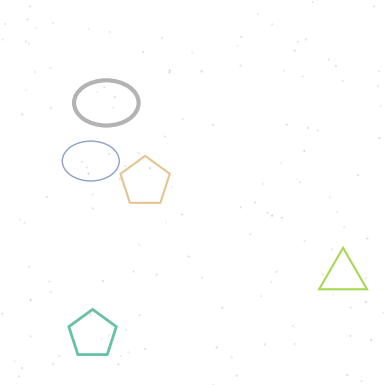[{"shape": "pentagon", "thickness": 2, "radius": 0.32, "center": [0.24, 0.131]}, {"shape": "oval", "thickness": 1, "radius": 0.37, "center": [0.236, 0.582]}, {"shape": "triangle", "thickness": 1.5, "radius": 0.36, "center": [0.891, 0.285]}, {"shape": "pentagon", "thickness": 1.5, "radius": 0.34, "center": [0.377, 0.528]}, {"shape": "oval", "thickness": 3, "radius": 0.42, "center": [0.276, 0.733]}]